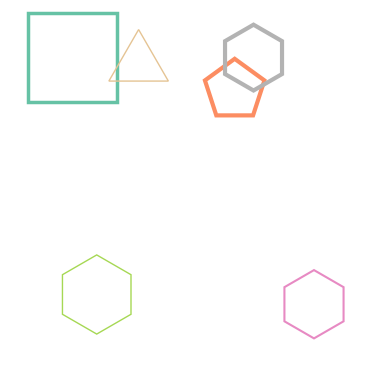[{"shape": "square", "thickness": 2.5, "radius": 0.58, "center": [0.189, 0.852]}, {"shape": "pentagon", "thickness": 3, "radius": 0.41, "center": [0.61, 0.766]}, {"shape": "hexagon", "thickness": 1.5, "radius": 0.44, "center": [0.816, 0.21]}, {"shape": "hexagon", "thickness": 1, "radius": 0.51, "center": [0.251, 0.235]}, {"shape": "triangle", "thickness": 1, "radius": 0.45, "center": [0.36, 0.834]}, {"shape": "hexagon", "thickness": 3, "radius": 0.43, "center": [0.659, 0.85]}]